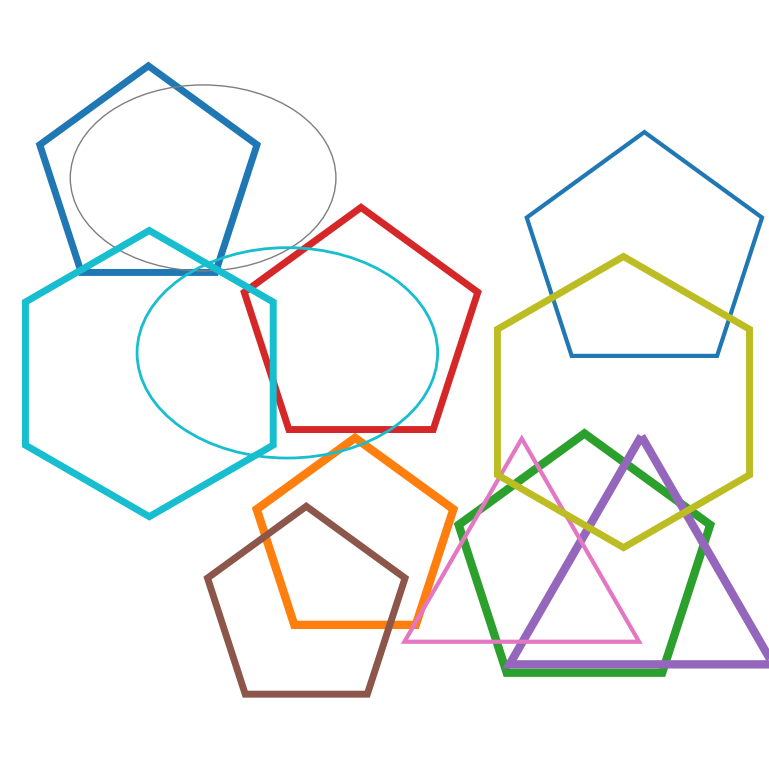[{"shape": "pentagon", "thickness": 2.5, "radius": 0.74, "center": [0.193, 0.766]}, {"shape": "pentagon", "thickness": 1.5, "radius": 0.8, "center": [0.837, 0.668]}, {"shape": "pentagon", "thickness": 3, "radius": 0.67, "center": [0.461, 0.297]}, {"shape": "pentagon", "thickness": 3, "radius": 0.86, "center": [0.759, 0.265]}, {"shape": "pentagon", "thickness": 2.5, "radius": 0.8, "center": [0.469, 0.571]}, {"shape": "triangle", "thickness": 3, "radius": 0.99, "center": [0.833, 0.236]}, {"shape": "pentagon", "thickness": 2.5, "radius": 0.67, "center": [0.398, 0.208]}, {"shape": "triangle", "thickness": 1.5, "radius": 0.88, "center": [0.678, 0.255]}, {"shape": "oval", "thickness": 0.5, "radius": 0.86, "center": [0.264, 0.769]}, {"shape": "hexagon", "thickness": 2.5, "radius": 0.95, "center": [0.81, 0.478]}, {"shape": "oval", "thickness": 1, "radius": 0.98, "center": [0.373, 0.542]}, {"shape": "hexagon", "thickness": 2.5, "radius": 0.93, "center": [0.194, 0.515]}]